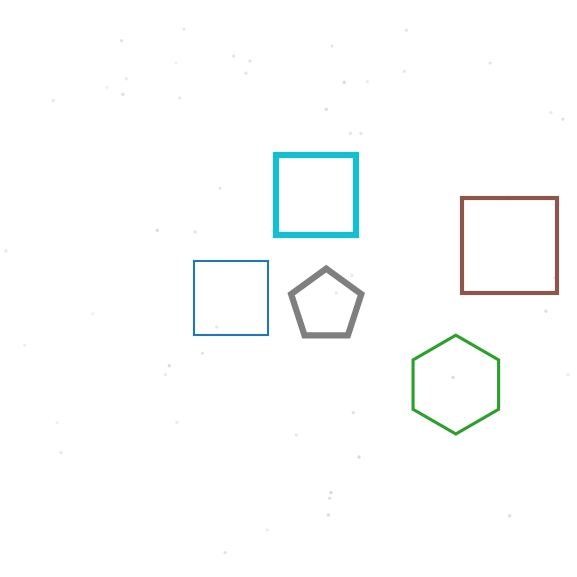[{"shape": "square", "thickness": 1, "radius": 0.32, "center": [0.401, 0.483]}, {"shape": "hexagon", "thickness": 1.5, "radius": 0.43, "center": [0.789, 0.333]}, {"shape": "square", "thickness": 2, "radius": 0.41, "center": [0.883, 0.574]}, {"shape": "pentagon", "thickness": 3, "radius": 0.32, "center": [0.565, 0.47]}, {"shape": "square", "thickness": 3, "radius": 0.35, "center": [0.547, 0.661]}]